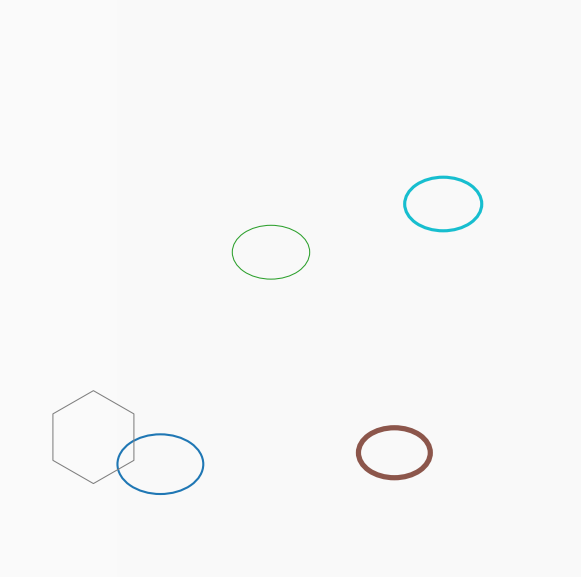[{"shape": "oval", "thickness": 1, "radius": 0.37, "center": [0.276, 0.195]}, {"shape": "oval", "thickness": 0.5, "radius": 0.33, "center": [0.466, 0.562]}, {"shape": "oval", "thickness": 2.5, "radius": 0.31, "center": [0.679, 0.215]}, {"shape": "hexagon", "thickness": 0.5, "radius": 0.4, "center": [0.161, 0.242]}, {"shape": "oval", "thickness": 1.5, "radius": 0.33, "center": [0.763, 0.646]}]